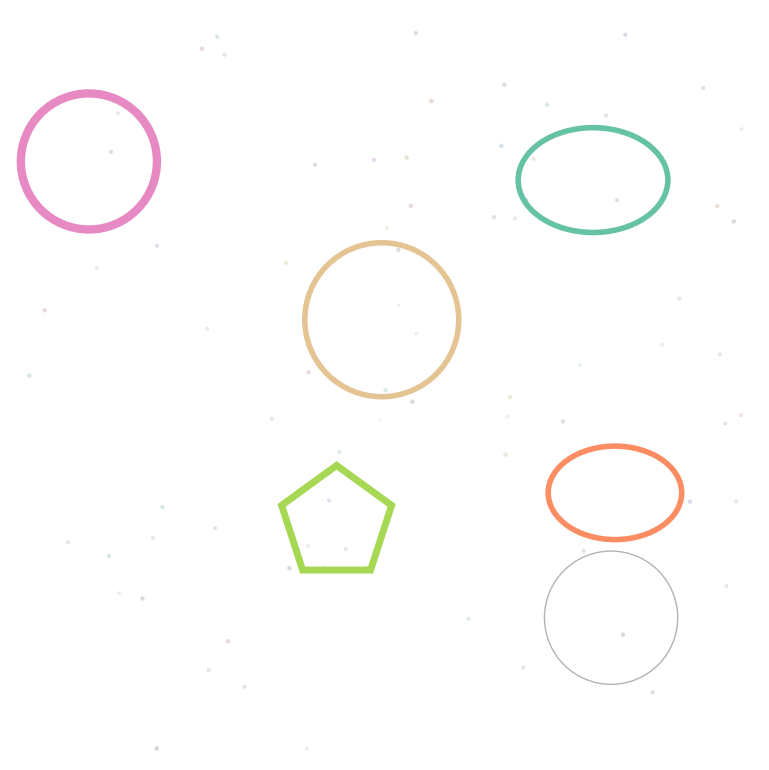[{"shape": "oval", "thickness": 2, "radius": 0.49, "center": [0.77, 0.766]}, {"shape": "oval", "thickness": 2, "radius": 0.43, "center": [0.799, 0.36]}, {"shape": "circle", "thickness": 3, "radius": 0.44, "center": [0.115, 0.79]}, {"shape": "pentagon", "thickness": 2.5, "radius": 0.38, "center": [0.437, 0.32]}, {"shape": "circle", "thickness": 2, "radius": 0.5, "center": [0.496, 0.585]}, {"shape": "circle", "thickness": 0.5, "radius": 0.43, "center": [0.794, 0.198]}]